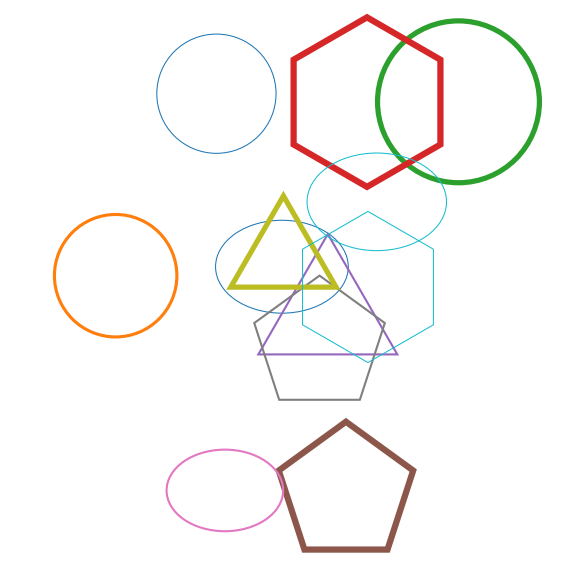[{"shape": "oval", "thickness": 0.5, "radius": 0.57, "center": [0.488, 0.537]}, {"shape": "circle", "thickness": 0.5, "radius": 0.52, "center": [0.375, 0.837]}, {"shape": "circle", "thickness": 1.5, "radius": 0.53, "center": [0.2, 0.522]}, {"shape": "circle", "thickness": 2.5, "radius": 0.7, "center": [0.794, 0.823]}, {"shape": "hexagon", "thickness": 3, "radius": 0.73, "center": [0.636, 0.822]}, {"shape": "triangle", "thickness": 1, "radius": 0.69, "center": [0.568, 0.455]}, {"shape": "pentagon", "thickness": 3, "radius": 0.61, "center": [0.599, 0.147]}, {"shape": "oval", "thickness": 1, "radius": 0.5, "center": [0.389, 0.15]}, {"shape": "pentagon", "thickness": 1, "radius": 0.59, "center": [0.553, 0.403]}, {"shape": "triangle", "thickness": 2.5, "radius": 0.53, "center": [0.491, 0.555]}, {"shape": "oval", "thickness": 0.5, "radius": 0.6, "center": [0.652, 0.65]}, {"shape": "hexagon", "thickness": 0.5, "radius": 0.65, "center": [0.637, 0.502]}]